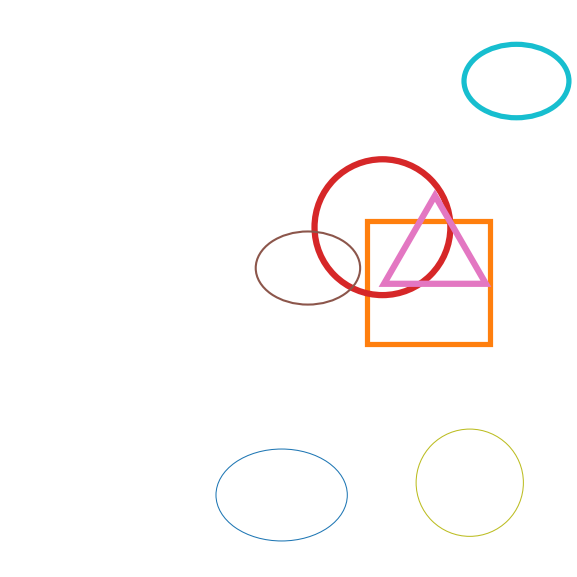[{"shape": "oval", "thickness": 0.5, "radius": 0.57, "center": [0.488, 0.142]}, {"shape": "square", "thickness": 2.5, "radius": 0.53, "center": [0.742, 0.509]}, {"shape": "circle", "thickness": 3, "radius": 0.59, "center": [0.662, 0.606]}, {"shape": "oval", "thickness": 1, "radius": 0.45, "center": [0.533, 0.535]}, {"shape": "triangle", "thickness": 3, "radius": 0.51, "center": [0.753, 0.559]}, {"shape": "circle", "thickness": 0.5, "radius": 0.46, "center": [0.813, 0.163]}, {"shape": "oval", "thickness": 2.5, "radius": 0.45, "center": [0.894, 0.859]}]